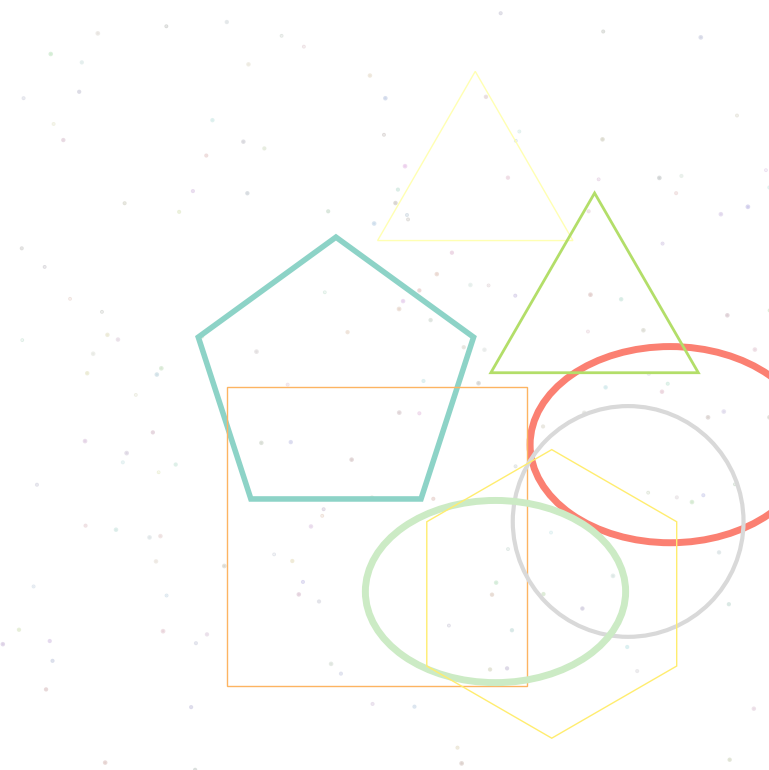[{"shape": "pentagon", "thickness": 2, "radius": 0.94, "center": [0.436, 0.504]}, {"shape": "triangle", "thickness": 0.5, "radius": 0.73, "center": [0.617, 0.761]}, {"shape": "oval", "thickness": 2.5, "radius": 0.91, "center": [0.87, 0.423]}, {"shape": "square", "thickness": 0.5, "radius": 0.97, "center": [0.49, 0.304]}, {"shape": "triangle", "thickness": 1, "radius": 0.78, "center": [0.772, 0.594]}, {"shape": "circle", "thickness": 1.5, "radius": 0.75, "center": [0.816, 0.323]}, {"shape": "oval", "thickness": 2.5, "radius": 0.85, "center": [0.644, 0.232]}, {"shape": "hexagon", "thickness": 0.5, "radius": 0.94, "center": [0.717, 0.229]}]